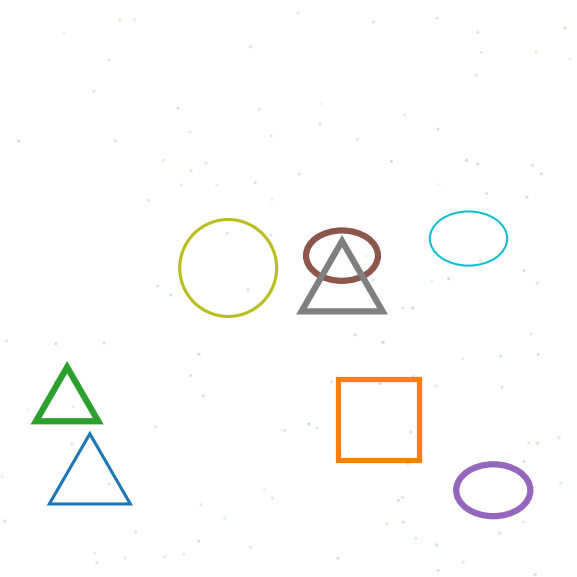[{"shape": "triangle", "thickness": 1.5, "radius": 0.4, "center": [0.156, 0.167]}, {"shape": "square", "thickness": 2.5, "radius": 0.35, "center": [0.655, 0.273]}, {"shape": "triangle", "thickness": 3, "radius": 0.31, "center": [0.116, 0.301]}, {"shape": "oval", "thickness": 3, "radius": 0.32, "center": [0.854, 0.15]}, {"shape": "oval", "thickness": 3, "radius": 0.31, "center": [0.592, 0.556]}, {"shape": "triangle", "thickness": 3, "radius": 0.41, "center": [0.592, 0.501]}, {"shape": "circle", "thickness": 1.5, "radius": 0.42, "center": [0.395, 0.535]}, {"shape": "oval", "thickness": 1, "radius": 0.34, "center": [0.811, 0.586]}]